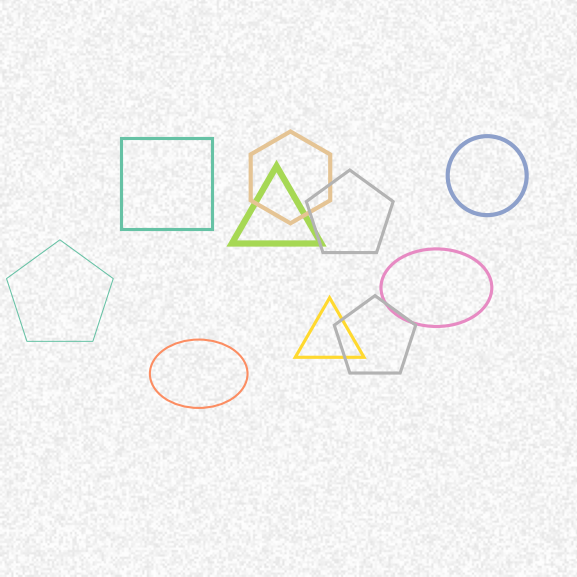[{"shape": "square", "thickness": 1.5, "radius": 0.39, "center": [0.288, 0.681]}, {"shape": "pentagon", "thickness": 0.5, "radius": 0.49, "center": [0.104, 0.487]}, {"shape": "oval", "thickness": 1, "radius": 0.42, "center": [0.344, 0.352]}, {"shape": "circle", "thickness": 2, "radius": 0.34, "center": [0.844, 0.695]}, {"shape": "oval", "thickness": 1.5, "radius": 0.48, "center": [0.756, 0.501]}, {"shape": "triangle", "thickness": 3, "radius": 0.45, "center": [0.479, 0.622]}, {"shape": "triangle", "thickness": 1.5, "radius": 0.34, "center": [0.571, 0.415]}, {"shape": "hexagon", "thickness": 2, "radius": 0.4, "center": [0.503, 0.692]}, {"shape": "pentagon", "thickness": 1.5, "radius": 0.4, "center": [0.606, 0.626]}, {"shape": "pentagon", "thickness": 1.5, "radius": 0.37, "center": [0.649, 0.413]}]